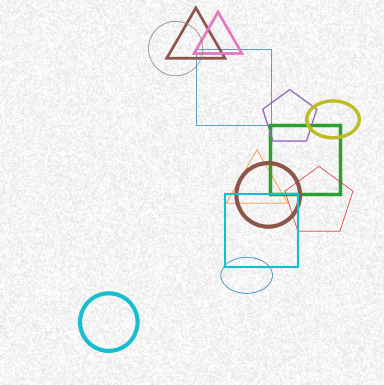[{"shape": "oval", "thickness": 0.5, "radius": 0.34, "center": [0.641, 0.285]}, {"shape": "square", "thickness": 0.5, "radius": 0.49, "center": [0.606, 0.774]}, {"shape": "triangle", "thickness": 0.5, "radius": 0.46, "center": [0.667, 0.518]}, {"shape": "square", "thickness": 2.5, "radius": 0.45, "center": [0.792, 0.585]}, {"shape": "pentagon", "thickness": 0.5, "radius": 0.46, "center": [0.828, 0.475]}, {"shape": "pentagon", "thickness": 1, "radius": 0.37, "center": [0.753, 0.693]}, {"shape": "triangle", "thickness": 2, "radius": 0.44, "center": [0.509, 0.892]}, {"shape": "circle", "thickness": 3, "radius": 0.41, "center": [0.697, 0.494]}, {"shape": "triangle", "thickness": 2, "radius": 0.36, "center": [0.566, 0.897]}, {"shape": "circle", "thickness": 0.5, "radius": 0.35, "center": [0.456, 0.874]}, {"shape": "oval", "thickness": 2.5, "radius": 0.34, "center": [0.865, 0.69]}, {"shape": "circle", "thickness": 3, "radius": 0.37, "center": [0.283, 0.163]}, {"shape": "square", "thickness": 1.5, "radius": 0.48, "center": [0.68, 0.401]}]